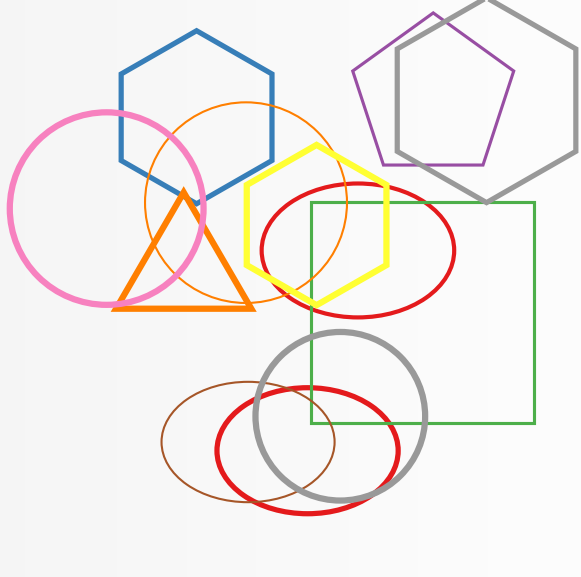[{"shape": "oval", "thickness": 2, "radius": 0.83, "center": [0.616, 0.565]}, {"shape": "oval", "thickness": 2.5, "radius": 0.78, "center": [0.529, 0.219]}, {"shape": "hexagon", "thickness": 2.5, "radius": 0.75, "center": [0.338, 0.796]}, {"shape": "square", "thickness": 1.5, "radius": 0.96, "center": [0.726, 0.458]}, {"shape": "pentagon", "thickness": 1.5, "radius": 0.73, "center": [0.745, 0.831]}, {"shape": "triangle", "thickness": 3, "radius": 0.67, "center": [0.316, 0.532]}, {"shape": "circle", "thickness": 1, "radius": 0.87, "center": [0.423, 0.648]}, {"shape": "hexagon", "thickness": 3, "radius": 0.69, "center": [0.545, 0.609]}, {"shape": "oval", "thickness": 1, "radius": 0.74, "center": [0.427, 0.234]}, {"shape": "circle", "thickness": 3, "radius": 0.83, "center": [0.184, 0.638]}, {"shape": "circle", "thickness": 3, "radius": 0.73, "center": [0.585, 0.278]}, {"shape": "hexagon", "thickness": 2.5, "radius": 0.89, "center": [0.837, 0.826]}]